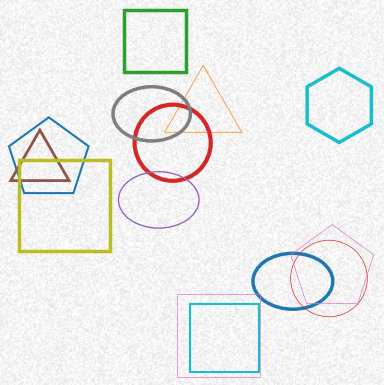[{"shape": "pentagon", "thickness": 1.5, "radius": 0.54, "center": [0.127, 0.586]}, {"shape": "oval", "thickness": 2.5, "radius": 0.52, "center": [0.761, 0.269]}, {"shape": "triangle", "thickness": 0.5, "radius": 0.58, "center": [0.528, 0.714]}, {"shape": "square", "thickness": 2.5, "radius": 0.4, "center": [0.402, 0.892]}, {"shape": "circle", "thickness": 3, "radius": 0.49, "center": [0.449, 0.629]}, {"shape": "circle", "thickness": 0.5, "radius": 0.5, "center": [0.855, 0.277]}, {"shape": "oval", "thickness": 1, "radius": 0.52, "center": [0.412, 0.481]}, {"shape": "triangle", "thickness": 2, "radius": 0.44, "center": [0.104, 0.575]}, {"shape": "square", "thickness": 0.5, "radius": 0.54, "center": [0.568, 0.129]}, {"shape": "pentagon", "thickness": 0.5, "radius": 0.57, "center": [0.863, 0.303]}, {"shape": "oval", "thickness": 2.5, "radius": 0.5, "center": [0.394, 0.704]}, {"shape": "square", "thickness": 2.5, "radius": 0.59, "center": [0.167, 0.467]}, {"shape": "hexagon", "thickness": 2.5, "radius": 0.48, "center": [0.881, 0.726]}, {"shape": "square", "thickness": 1.5, "radius": 0.44, "center": [0.583, 0.121]}]